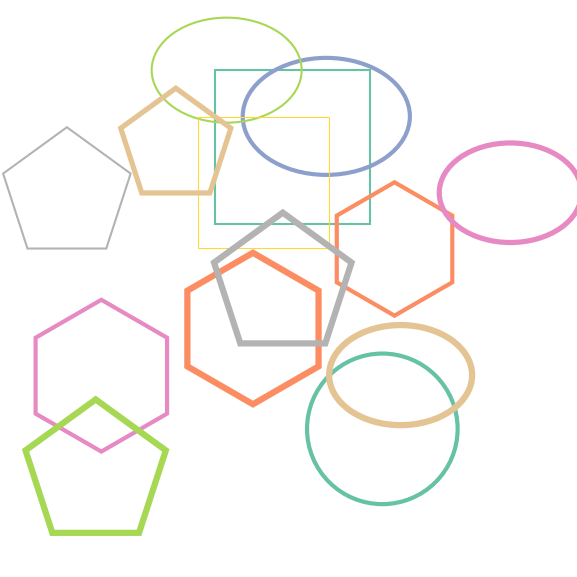[{"shape": "square", "thickness": 1, "radius": 0.67, "center": [0.507, 0.745]}, {"shape": "circle", "thickness": 2, "radius": 0.65, "center": [0.662, 0.257]}, {"shape": "hexagon", "thickness": 2, "radius": 0.58, "center": [0.683, 0.568]}, {"shape": "hexagon", "thickness": 3, "radius": 0.66, "center": [0.438, 0.43]}, {"shape": "oval", "thickness": 2, "radius": 0.72, "center": [0.565, 0.798]}, {"shape": "hexagon", "thickness": 2, "radius": 0.66, "center": [0.175, 0.349]}, {"shape": "oval", "thickness": 2.5, "radius": 0.62, "center": [0.884, 0.665]}, {"shape": "pentagon", "thickness": 3, "radius": 0.64, "center": [0.166, 0.18]}, {"shape": "oval", "thickness": 1, "radius": 0.65, "center": [0.392, 0.878]}, {"shape": "square", "thickness": 0.5, "radius": 0.57, "center": [0.456, 0.684]}, {"shape": "oval", "thickness": 3, "radius": 0.62, "center": [0.694, 0.35]}, {"shape": "pentagon", "thickness": 2.5, "radius": 0.5, "center": [0.304, 0.746]}, {"shape": "pentagon", "thickness": 3, "radius": 0.63, "center": [0.49, 0.506]}, {"shape": "pentagon", "thickness": 1, "radius": 0.58, "center": [0.116, 0.663]}]